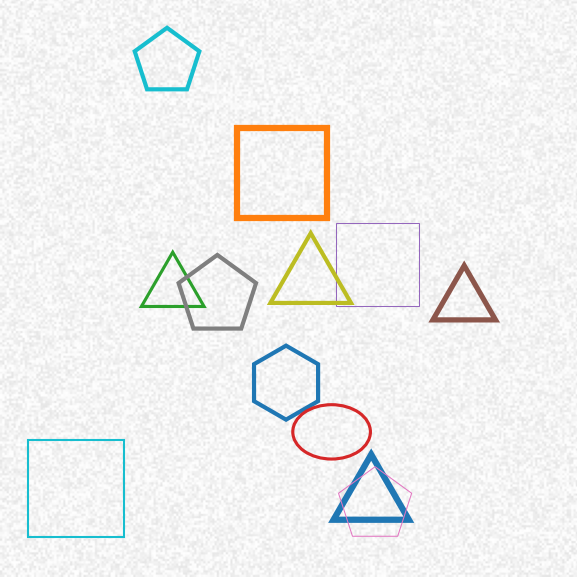[{"shape": "triangle", "thickness": 3, "radius": 0.38, "center": [0.643, 0.137]}, {"shape": "hexagon", "thickness": 2, "radius": 0.32, "center": [0.495, 0.337]}, {"shape": "square", "thickness": 3, "radius": 0.39, "center": [0.489, 0.699]}, {"shape": "triangle", "thickness": 1.5, "radius": 0.31, "center": [0.299, 0.5]}, {"shape": "oval", "thickness": 1.5, "radius": 0.34, "center": [0.574, 0.251]}, {"shape": "square", "thickness": 0.5, "radius": 0.36, "center": [0.654, 0.542]}, {"shape": "triangle", "thickness": 2.5, "radius": 0.31, "center": [0.804, 0.477]}, {"shape": "pentagon", "thickness": 0.5, "radius": 0.33, "center": [0.649, 0.124]}, {"shape": "pentagon", "thickness": 2, "radius": 0.35, "center": [0.376, 0.487]}, {"shape": "triangle", "thickness": 2, "radius": 0.4, "center": [0.538, 0.515]}, {"shape": "pentagon", "thickness": 2, "radius": 0.29, "center": [0.289, 0.892]}, {"shape": "square", "thickness": 1, "radius": 0.42, "center": [0.132, 0.153]}]